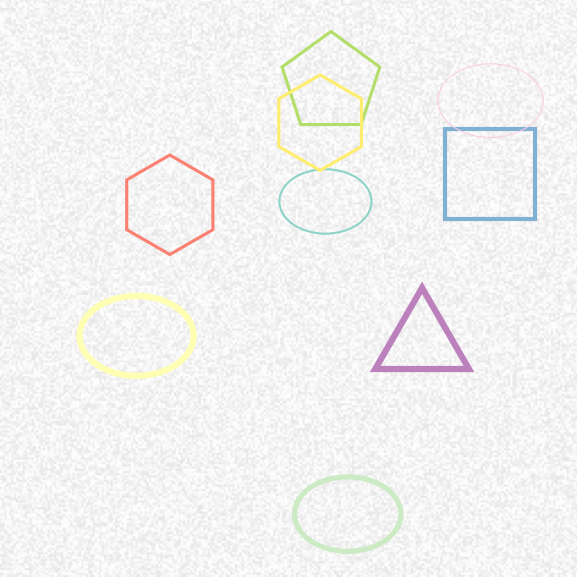[{"shape": "oval", "thickness": 1, "radius": 0.4, "center": [0.563, 0.65]}, {"shape": "oval", "thickness": 3, "radius": 0.49, "center": [0.236, 0.418]}, {"shape": "hexagon", "thickness": 1.5, "radius": 0.43, "center": [0.294, 0.645]}, {"shape": "square", "thickness": 2, "radius": 0.39, "center": [0.849, 0.698]}, {"shape": "pentagon", "thickness": 1.5, "radius": 0.45, "center": [0.573, 0.856]}, {"shape": "oval", "thickness": 0.5, "radius": 0.46, "center": [0.849, 0.825]}, {"shape": "triangle", "thickness": 3, "radius": 0.47, "center": [0.731, 0.407]}, {"shape": "oval", "thickness": 2.5, "radius": 0.46, "center": [0.602, 0.109]}, {"shape": "hexagon", "thickness": 1.5, "radius": 0.41, "center": [0.554, 0.787]}]